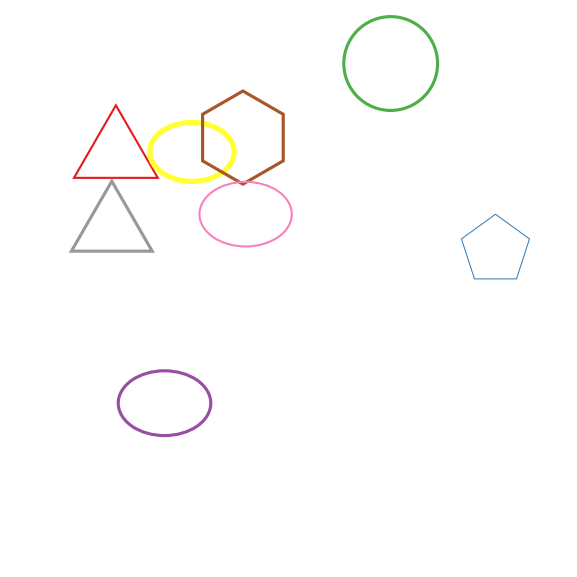[{"shape": "triangle", "thickness": 1, "radius": 0.42, "center": [0.201, 0.733]}, {"shape": "pentagon", "thickness": 0.5, "radius": 0.31, "center": [0.858, 0.566]}, {"shape": "circle", "thickness": 1.5, "radius": 0.41, "center": [0.677, 0.889]}, {"shape": "oval", "thickness": 1.5, "radius": 0.4, "center": [0.285, 0.301]}, {"shape": "oval", "thickness": 2.5, "radius": 0.36, "center": [0.332, 0.736]}, {"shape": "hexagon", "thickness": 1.5, "radius": 0.4, "center": [0.421, 0.761]}, {"shape": "oval", "thickness": 1, "radius": 0.4, "center": [0.425, 0.628]}, {"shape": "triangle", "thickness": 1.5, "radius": 0.4, "center": [0.194, 0.605]}]